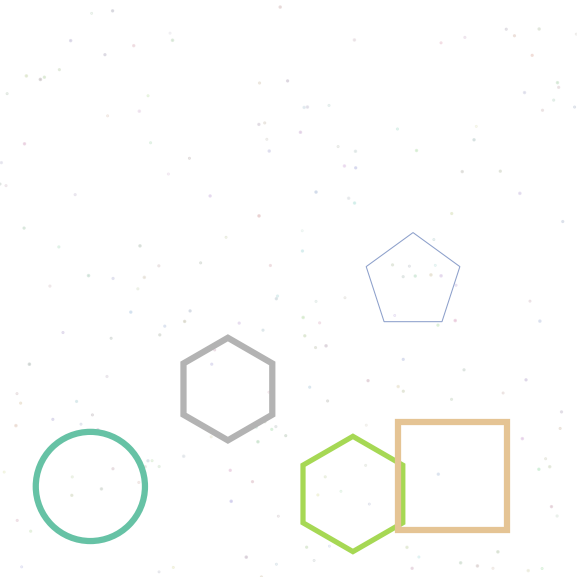[{"shape": "circle", "thickness": 3, "radius": 0.47, "center": [0.156, 0.157]}, {"shape": "pentagon", "thickness": 0.5, "radius": 0.43, "center": [0.715, 0.511]}, {"shape": "hexagon", "thickness": 2.5, "radius": 0.5, "center": [0.611, 0.144]}, {"shape": "square", "thickness": 3, "radius": 0.47, "center": [0.784, 0.175]}, {"shape": "hexagon", "thickness": 3, "radius": 0.44, "center": [0.395, 0.325]}]